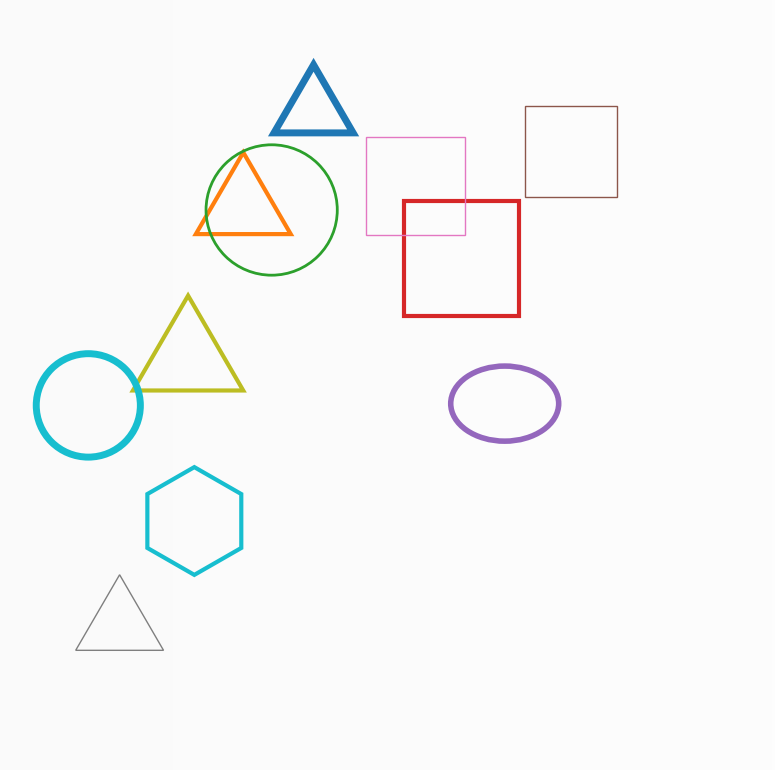[{"shape": "triangle", "thickness": 2.5, "radius": 0.29, "center": [0.405, 0.857]}, {"shape": "triangle", "thickness": 1.5, "radius": 0.35, "center": [0.314, 0.731]}, {"shape": "circle", "thickness": 1, "radius": 0.42, "center": [0.351, 0.727]}, {"shape": "square", "thickness": 1.5, "radius": 0.37, "center": [0.595, 0.664]}, {"shape": "oval", "thickness": 2, "radius": 0.35, "center": [0.651, 0.476]}, {"shape": "square", "thickness": 0.5, "radius": 0.3, "center": [0.737, 0.803]}, {"shape": "square", "thickness": 0.5, "radius": 0.32, "center": [0.536, 0.758]}, {"shape": "triangle", "thickness": 0.5, "radius": 0.33, "center": [0.154, 0.188]}, {"shape": "triangle", "thickness": 1.5, "radius": 0.41, "center": [0.243, 0.534]}, {"shape": "circle", "thickness": 2.5, "radius": 0.34, "center": [0.114, 0.474]}, {"shape": "hexagon", "thickness": 1.5, "radius": 0.35, "center": [0.251, 0.323]}]